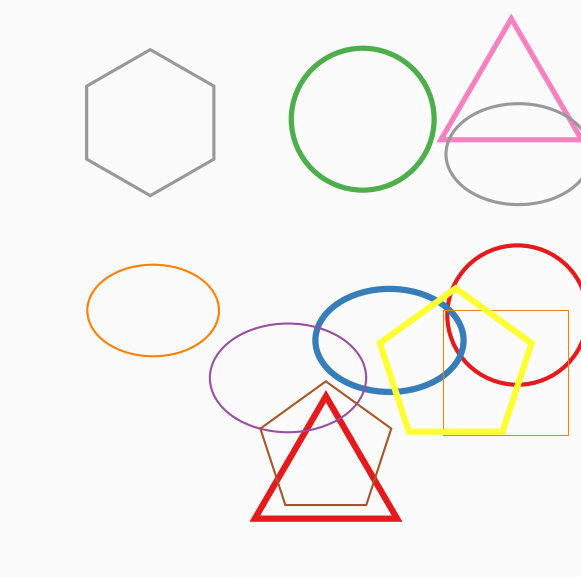[{"shape": "triangle", "thickness": 3, "radius": 0.71, "center": [0.561, 0.172]}, {"shape": "circle", "thickness": 2, "radius": 0.6, "center": [0.89, 0.454]}, {"shape": "oval", "thickness": 3, "radius": 0.64, "center": [0.67, 0.41]}, {"shape": "circle", "thickness": 2.5, "radius": 0.61, "center": [0.624, 0.793]}, {"shape": "oval", "thickness": 1, "radius": 0.67, "center": [0.496, 0.345]}, {"shape": "oval", "thickness": 1, "radius": 0.57, "center": [0.263, 0.461]}, {"shape": "square", "thickness": 0.5, "radius": 0.54, "center": [0.869, 0.354]}, {"shape": "pentagon", "thickness": 3, "radius": 0.69, "center": [0.784, 0.363]}, {"shape": "pentagon", "thickness": 1, "radius": 0.59, "center": [0.561, 0.22]}, {"shape": "triangle", "thickness": 2.5, "radius": 0.7, "center": [0.88, 0.827]}, {"shape": "hexagon", "thickness": 1.5, "radius": 0.63, "center": [0.259, 0.787]}, {"shape": "oval", "thickness": 1.5, "radius": 0.62, "center": [0.892, 0.732]}]